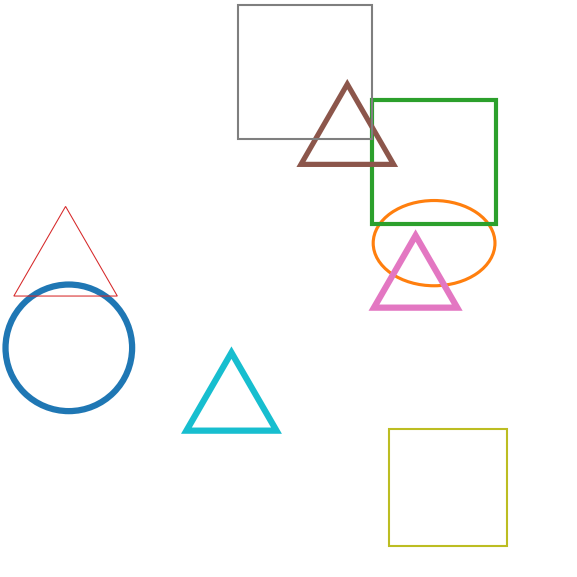[{"shape": "circle", "thickness": 3, "radius": 0.55, "center": [0.119, 0.397]}, {"shape": "oval", "thickness": 1.5, "radius": 0.53, "center": [0.752, 0.578]}, {"shape": "square", "thickness": 2, "radius": 0.53, "center": [0.751, 0.718]}, {"shape": "triangle", "thickness": 0.5, "radius": 0.52, "center": [0.114, 0.538]}, {"shape": "triangle", "thickness": 2.5, "radius": 0.46, "center": [0.601, 0.761]}, {"shape": "triangle", "thickness": 3, "radius": 0.42, "center": [0.72, 0.508]}, {"shape": "square", "thickness": 1, "radius": 0.58, "center": [0.528, 0.874]}, {"shape": "square", "thickness": 1, "radius": 0.51, "center": [0.776, 0.155]}, {"shape": "triangle", "thickness": 3, "radius": 0.45, "center": [0.401, 0.298]}]